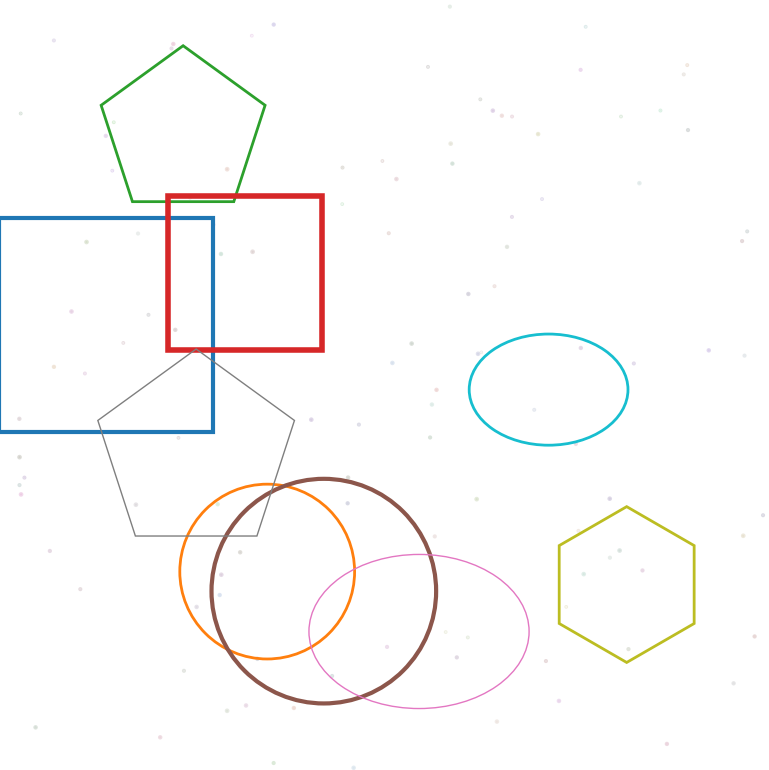[{"shape": "square", "thickness": 1.5, "radius": 0.69, "center": [0.138, 0.578]}, {"shape": "circle", "thickness": 1, "radius": 0.57, "center": [0.347, 0.258]}, {"shape": "pentagon", "thickness": 1, "radius": 0.56, "center": [0.238, 0.829]}, {"shape": "square", "thickness": 2, "radius": 0.5, "center": [0.318, 0.645]}, {"shape": "circle", "thickness": 1.5, "radius": 0.73, "center": [0.421, 0.232]}, {"shape": "oval", "thickness": 0.5, "radius": 0.71, "center": [0.544, 0.18]}, {"shape": "pentagon", "thickness": 0.5, "radius": 0.67, "center": [0.255, 0.412]}, {"shape": "hexagon", "thickness": 1, "radius": 0.51, "center": [0.814, 0.241]}, {"shape": "oval", "thickness": 1, "radius": 0.52, "center": [0.712, 0.494]}]